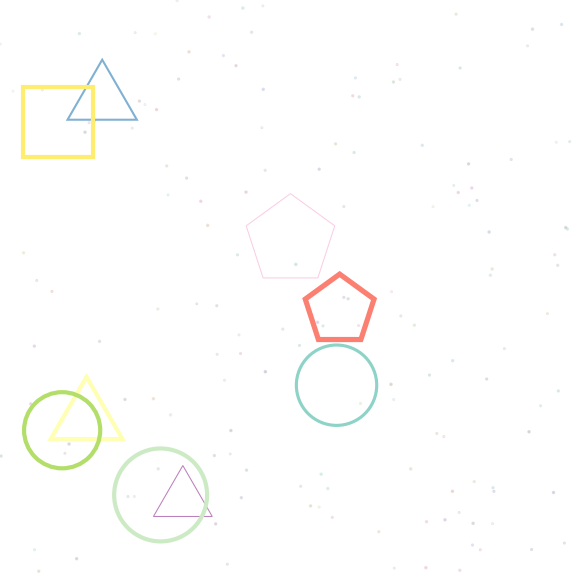[{"shape": "circle", "thickness": 1.5, "radius": 0.35, "center": [0.583, 0.332]}, {"shape": "triangle", "thickness": 2, "radius": 0.36, "center": [0.15, 0.275]}, {"shape": "pentagon", "thickness": 2.5, "radius": 0.31, "center": [0.588, 0.462]}, {"shape": "triangle", "thickness": 1, "radius": 0.35, "center": [0.177, 0.826]}, {"shape": "circle", "thickness": 2, "radius": 0.33, "center": [0.108, 0.254]}, {"shape": "pentagon", "thickness": 0.5, "radius": 0.4, "center": [0.503, 0.583]}, {"shape": "triangle", "thickness": 0.5, "radius": 0.29, "center": [0.317, 0.134]}, {"shape": "circle", "thickness": 2, "radius": 0.4, "center": [0.278, 0.142]}, {"shape": "square", "thickness": 2, "radius": 0.3, "center": [0.1, 0.788]}]